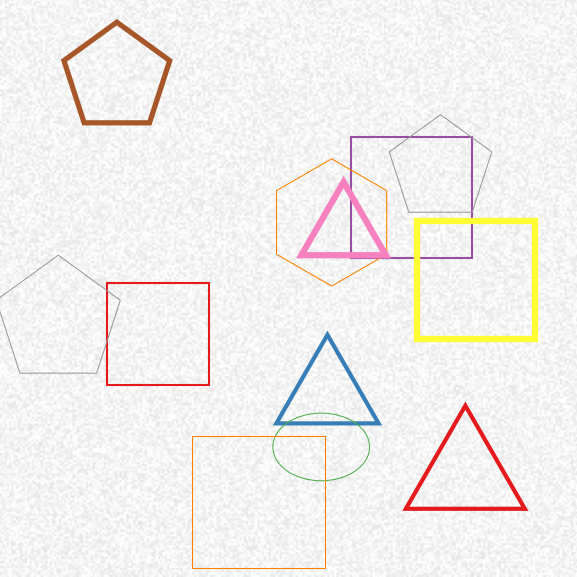[{"shape": "square", "thickness": 1, "radius": 0.44, "center": [0.274, 0.421]}, {"shape": "triangle", "thickness": 2, "radius": 0.59, "center": [0.806, 0.178]}, {"shape": "triangle", "thickness": 2, "radius": 0.51, "center": [0.567, 0.317]}, {"shape": "oval", "thickness": 0.5, "radius": 0.42, "center": [0.556, 0.225]}, {"shape": "square", "thickness": 1, "radius": 0.52, "center": [0.713, 0.657]}, {"shape": "hexagon", "thickness": 0.5, "radius": 0.55, "center": [0.574, 0.614]}, {"shape": "square", "thickness": 0.5, "radius": 0.57, "center": [0.447, 0.13]}, {"shape": "square", "thickness": 3, "radius": 0.51, "center": [0.825, 0.515]}, {"shape": "pentagon", "thickness": 2.5, "radius": 0.48, "center": [0.202, 0.864]}, {"shape": "triangle", "thickness": 3, "radius": 0.42, "center": [0.595, 0.599]}, {"shape": "pentagon", "thickness": 0.5, "radius": 0.47, "center": [0.763, 0.707]}, {"shape": "pentagon", "thickness": 0.5, "radius": 0.56, "center": [0.101, 0.444]}]